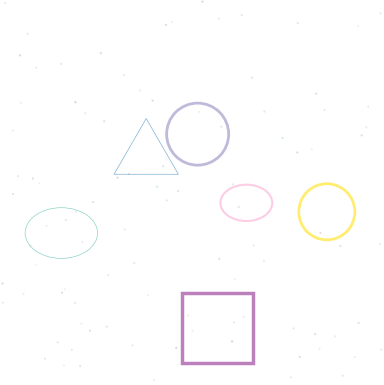[{"shape": "oval", "thickness": 0.5, "radius": 0.47, "center": [0.159, 0.395]}, {"shape": "circle", "thickness": 2, "radius": 0.4, "center": [0.513, 0.652]}, {"shape": "triangle", "thickness": 0.5, "radius": 0.48, "center": [0.38, 0.596]}, {"shape": "oval", "thickness": 1.5, "radius": 0.34, "center": [0.64, 0.473]}, {"shape": "square", "thickness": 2.5, "radius": 0.46, "center": [0.564, 0.148]}, {"shape": "circle", "thickness": 2, "radius": 0.36, "center": [0.849, 0.45]}]